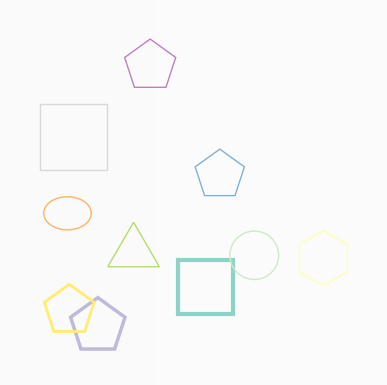[{"shape": "square", "thickness": 3, "radius": 0.35, "center": [0.531, 0.255]}, {"shape": "hexagon", "thickness": 1, "radius": 0.36, "center": [0.835, 0.33]}, {"shape": "pentagon", "thickness": 2.5, "radius": 0.37, "center": [0.252, 0.153]}, {"shape": "pentagon", "thickness": 1, "radius": 0.33, "center": [0.567, 0.546]}, {"shape": "oval", "thickness": 1, "radius": 0.31, "center": [0.174, 0.446]}, {"shape": "triangle", "thickness": 1, "radius": 0.38, "center": [0.345, 0.346]}, {"shape": "square", "thickness": 1, "radius": 0.43, "center": [0.19, 0.644]}, {"shape": "pentagon", "thickness": 1, "radius": 0.35, "center": [0.388, 0.829]}, {"shape": "circle", "thickness": 1, "radius": 0.31, "center": [0.656, 0.337]}, {"shape": "pentagon", "thickness": 2, "radius": 0.34, "center": [0.179, 0.194]}]